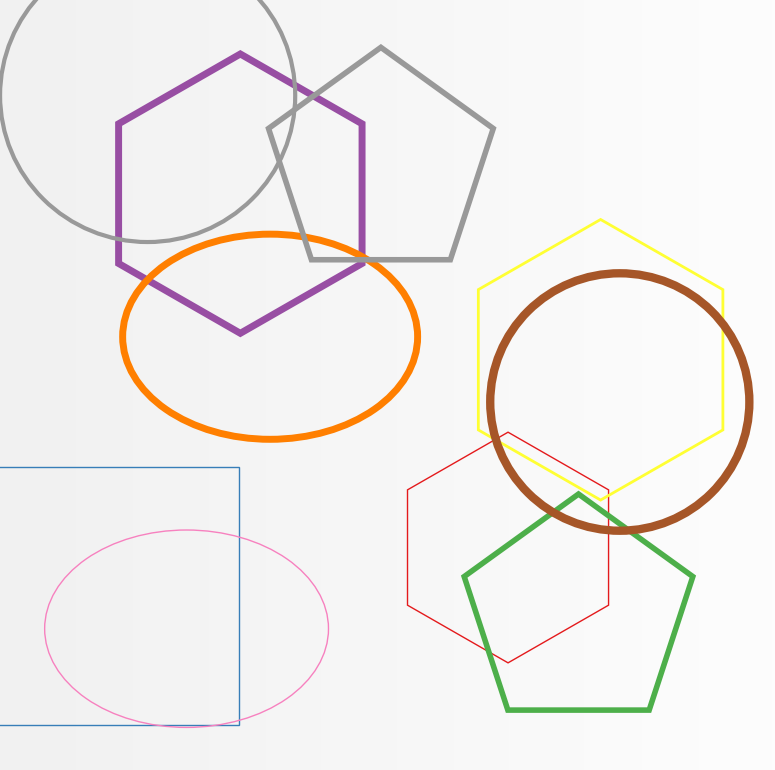[{"shape": "hexagon", "thickness": 0.5, "radius": 0.75, "center": [0.656, 0.289]}, {"shape": "square", "thickness": 0.5, "radius": 0.84, "center": [0.14, 0.226]}, {"shape": "pentagon", "thickness": 2, "radius": 0.78, "center": [0.746, 0.203]}, {"shape": "hexagon", "thickness": 2.5, "radius": 0.91, "center": [0.31, 0.749]}, {"shape": "oval", "thickness": 2.5, "radius": 0.95, "center": [0.349, 0.563]}, {"shape": "hexagon", "thickness": 1, "radius": 0.91, "center": [0.775, 0.533]}, {"shape": "circle", "thickness": 3, "radius": 0.84, "center": [0.8, 0.478]}, {"shape": "oval", "thickness": 0.5, "radius": 0.92, "center": [0.241, 0.183]}, {"shape": "circle", "thickness": 1.5, "radius": 0.95, "center": [0.191, 0.876]}, {"shape": "pentagon", "thickness": 2, "radius": 0.76, "center": [0.491, 0.786]}]